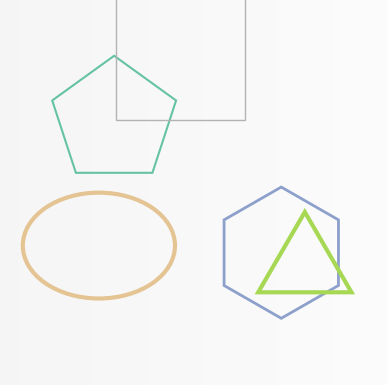[{"shape": "pentagon", "thickness": 1.5, "radius": 0.84, "center": [0.295, 0.687]}, {"shape": "hexagon", "thickness": 2, "radius": 0.85, "center": [0.726, 0.344]}, {"shape": "triangle", "thickness": 3, "radius": 0.69, "center": [0.787, 0.31]}, {"shape": "oval", "thickness": 3, "radius": 0.98, "center": [0.255, 0.362]}, {"shape": "square", "thickness": 1, "radius": 0.83, "center": [0.465, 0.855]}]